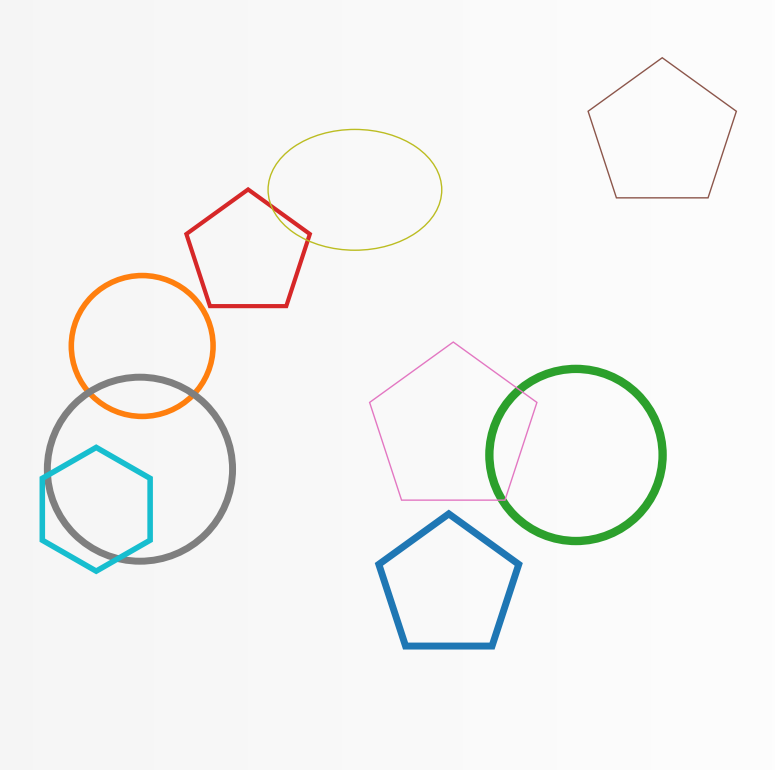[{"shape": "pentagon", "thickness": 2.5, "radius": 0.47, "center": [0.579, 0.238]}, {"shape": "circle", "thickness": 2, "radius": 0.46, "center": [0.183, 0.551]}, {"shape": "circle", "thickness": 3, "radius": 0.56, "center": [0.743, 0.409]}, {"shape": "pentagon", "thickness": 1.5, "radius": 0.42, "center": [0.32, 0.67]}, {"shape": "pentagon", "thickness": 0.5, "radius": 0.5, "center": [0.854, 0.824]}, {"shape": "pentagon", "thickness": 0.5, "radius": 0.57, "center": [0.585, 0.442]}, {"shape": "circle", "thickness": 2.5, "radius": 0.6, "center": [0.181, 0.391]}, {"shape": "oval", "thickness": 0.5, "radius": 0.56, "center": [0.458, 0.753]}, {"shape": "hexagon", "thickness": 2, "radius": 0.4, "center": [0.124, 0.339]}]